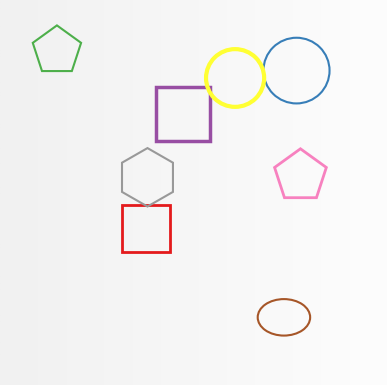[{"shape": "square", "thickness": 2, "radius": 0.31, "center": [0.377, 0.406]}, {"shape": "circle", "thickness": 1.5, "radius": 0.43, "center": [0.765, 0.817]}, {"shape": "pentagon", "thickness": 1.5, "radius": 0.33, "center": [0.147, 0.868]}, {"shape": "square", "thickness": 2.5, "radius": 0.35, "center": [0.472, 0.704]}, {"shape": "circle", "thickness": 3, "radius": 0.37, "center": [0.607, 0.797]}, {"shape": "oval", "thickness": 1.5, "radius": 0.34, "center": [0.733, 0.176]}, {"shape": "pentagon", "thickness": 2, "radius": 0.35, "center": [0.775, 0.543]}, {"shape": "hexagon", "thickness": 1.5, "radius": 0.38, "center": [0.381, 0.539]}]